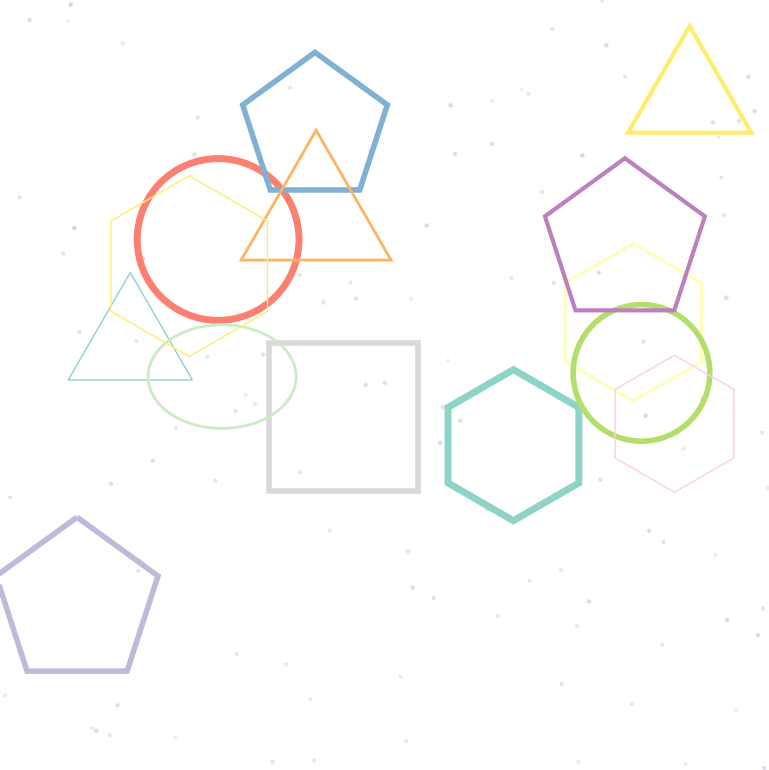[{"shape": "hexagon", "thickness": 2.5, "radius": 0.49, "center": [0.667, 0.422]}, {"shape": "triangle", "thickness": 0.5, "radius": 0.47, "center": [0.169, 0.553]}, {"shape": "hexagon", "thickness": 1, "radius": 0.51, "center": [0.822, 0.581]}, {"shape": "pentagon", "thickness": 2, "radius": 0.55, "center": [0.1, 0.218]}, {"shape": "circle", "thickness": 2.5, "radius": 0.53, "center": [0.283, 0.689]}, {"shape": "pentagon", "thickness": 2, "radius": 0.49, "center": [0.409, 0.833]}, {"shape": "triangle", "thickness": 1, "radius": 0.56, "center": [0.411, 0.718]}, {"shape": "circle", "thickness": 2, "radius": 0.44, "center": [0.833, 0.516]}, {"shape": "hexagon", "thickness": 0.5, "radius": 0.45, "center": [0.876, 0.45]}, {"shape": "square", "thickness": 2, "radius": 0.48, "center": [0.446, 0.458]}, {"shape": "pentagon", "thickness": 1.5, "radius": 0.55, "center": [0.812, 0.685]}, {"shape": "oval", "thickness": 1, "radius": 0.48, "center": [0.288, 0.511]}, {"shape": "triangle", "thickness": 1.5, "radius": 0.46, "center": [0.896, 0.874]}, {"shape": "hexagon", "thickness": 0.5, "radius": 0.59, "center": [0.246, 0.654]}]